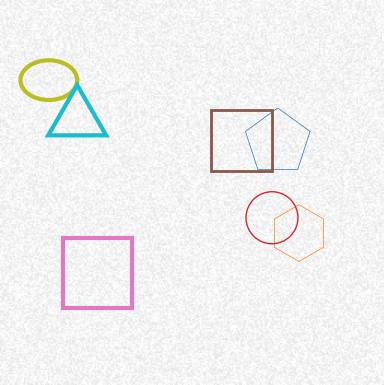[{"shape": "pentagon", "thickness": 0.5, "radius": 0.44, "center": [0.721, 0.631]}, {"shape": "hexagon", "thickness": 0.5, "radius": 0.37, "center": [0.776, 0.395]}, {"shape": "circle", "thickness": 1, "radius": 0.34, "center": [0.706, 0.434]}, {"shape": "square", "thickness": 2, "radius": 0.4, "center": [0.626, 0.635]}, {"shape": "square", "thickness": 3, "radius": 0.45, "center": [0.253, 0.291]}, {"shape": "oval", "thickness": 3, "radius": 0.37, "center": [0.127, 0.792]}, {"shape": "triangle", "thickness": 3, "radius": 0.43, "center": [0.201, 0.692]}]